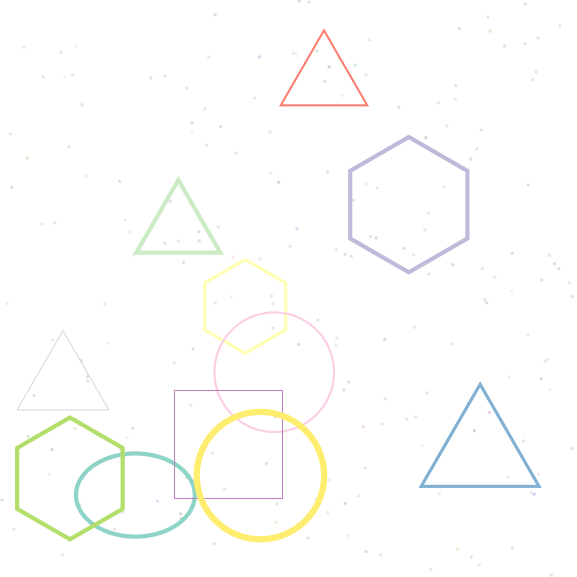[{"shape": "oval", "thickness": 2, "radius": 0.51, "center": [0.234, 0.142]}, {"shape": "hexagon", "thickness": 1.5, "radius": 0.41, "center": [0.425, 0.469]}, {"shape": "hexagon", "thickness": 2, "radius": 0.59, "center": [0.708, 0.645]}, {"shape": "triangle", "thickness": 1, "radius": 0.43, "center": [0.561, 0.86]}, {"shape": "triangle", "thickness": 1.5, "radius": 0.59, "center": [0.831, 0.216]}, {"shape": "hexagon", "thickness": 2, "radius": 0.53, "center": [0.121, 0.171]}, {"shape": "circle", "thickness": 1, "radius": 0.52, "center": [0.475, 0.355]}, {"shape": "triangle", "thickness": 0.5, "radius": 0.46, "center": [0.109, 0.335]}, {"shape": "square", "thickness": 0.5, "radius": 0.47, "center": [0.395, 0.23]}, {"shape": "triangle", "thickness": 2, "radius": 0.42, "center": [0.309, 0.604]}, {"shape": "circle", "thickness": 3, "radius": 0.55, "center": [0.451, 0.176]}]